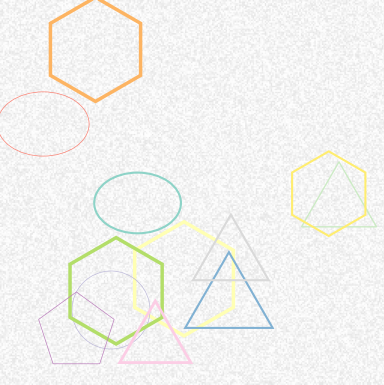[{"shape": "oval", "thickness": 1.5, "radius": 0.56, "center": [0.357, 0.473]}, {"shape": "hexagon", "thickness": 2.5, "radius": 0.74, "center": [0.478, 0.276]}, {"shape": "circle", "thickness": 0.5, "radius": 0.51, "center": [0.288, 0.195]}, {"shape": "oval", "thickness": 0.5, "radius": 0.6, "center": [0.112, 0.678]}, {"shape": "triangle", "thickness": 1.5, "radius": 0.66, "center": [0.595, 0.214]}, {"shape": "hexagon", "thickness": 2.5, "radius": 0.68, "center": [0.248, 0.872]}, {"shape": "hexagon", "thickness": 2.5, "radius": 0.69, "center": [0.302, 0.245]}, {"shape": "triangle", "thickness": 2, "radius": 0.53, "center": [0.403, 0.112]}, {"shape": "triangle", "thickness": 1.5, "radius": 0.57, "center": [0.6, 0.329]}, {"shape": "pentagon", "thickness": 0.5, "radius": 0.52, "center": [0.198, 0.139]}, {"shape": "triangle", "thickness": 1, "radius": 0.56, "center": [0.881, 0.467]}, {"shape": "hexagon", "thickness": 1.5, "radius": 0.55, "center": [0.854, 0.497]}]